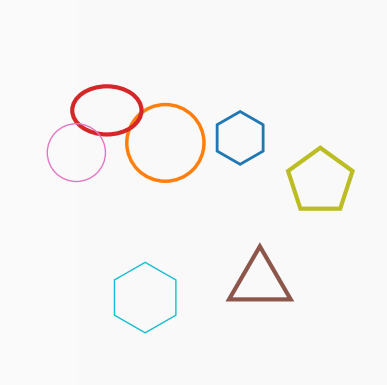[{"shape": "hexagon", "thickness": 2, "radius": 0.34, "center": [0.62, 0.642]}, {"shape": "circle", "thickness": 2.5, "radius": 0.5, "center": [0.427, 0.629]}, {"shape": "oval", "thickness": 3, "radius": 0.45, "center": [0.276, 0.713]}, {"shape": "triangle", "thickness": 3, "radius": 0.46, "center": [0.671, 0.268]}, {"shape": "circle", "thickness": 1, "radius": 0.38, "center": [0.197, 0.604]}, {"shape": "pentagon", "thickness": 3, "radius": 0.44, "center": [0.827, 0.529]}, {"shape": "hexagon", "thickness": 1, "radius": 0.46, "center": [0.375, 0.227]}]